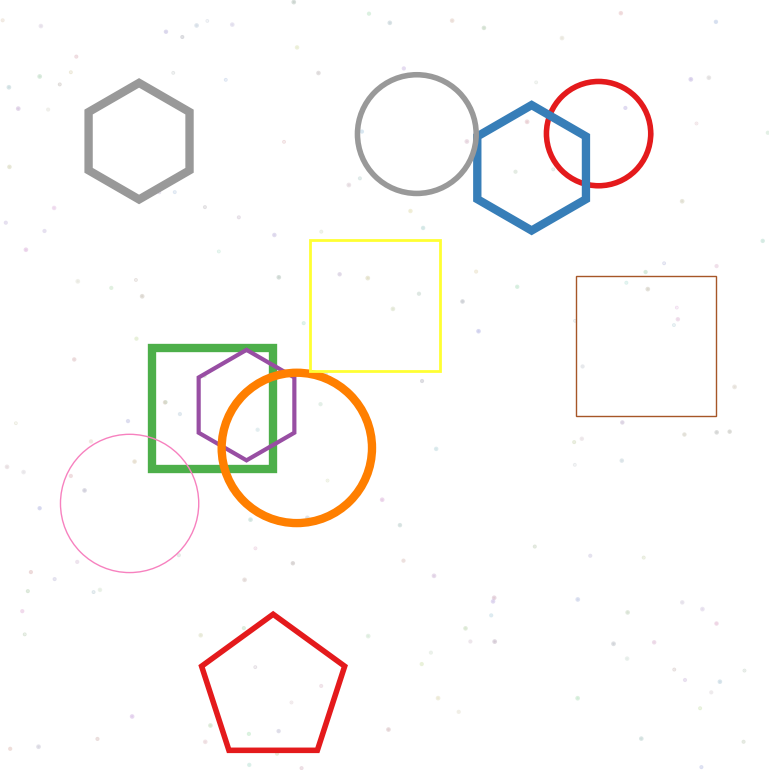[{"shape": "pentagon", "thickness": 2, "radius": 0.49, "center": [0.355, 0.105]}, {"shape": "circle", "thickness": 2, "radius": 0.34, "center": [0.777, 0.826]}, {"shape": "hexagon", "thickness": 3, "radius": 0.41, "center": [0.69, 0.782]}, {"shape": "square", "thickness": 3, "radius": 0.39, "center": [0.276, 0.469]}, {"shape": "hexagon", "thickness": 1.5, "radius": 0.36, "center": [0.32, 0.474]}, {"shape": "circle", "thickness": 3, "radius": 0.49, "center": [0.385, 0.418]}, {"shape": "square", "thickness": 1, "radius": 0.42, "center": [0.487, 0.603]}, {"shape": "square", "thickness": 0.5, "radius": 0.45, "center": [0.839, 0.55]}, {"shape": "circle", "thickness": 0.5, "radius": 0.45, "center": [0.168, 0.346]}, {"shape": "hexagon", "thickness": 3, "radius": 0.38, "center": [0.181, 0.817]}, {"shape": "circle", "thickness": 2, "radius": 0.39, "center": [0.541, 0.826]}]